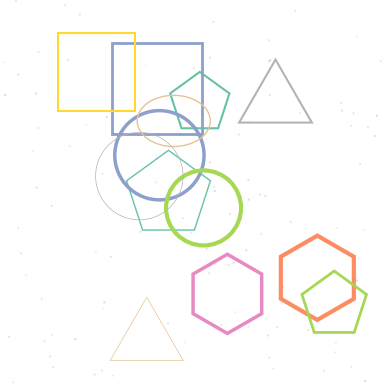[{"shape": "pentagon", "thickness": 1.5, "radius": 0.4, "center": [0.519, 0.732]}, {"shape": "pentagon", "thickness": 1, "radius": 0.57, "center": [0.438, 0.495]}, {"shape": "hexagon", "thickness": 3, "radius": 0.55, "center": [0.824, 0.279]}, {"shape": "square", "thickness": 2, "radius": 0.59, "center": [0.408, 0.769]}, {"shape": "circle", "thickness": 2.5, "radius": 0.58, "center": [0.414, 0.597]}, {"shape": "hexagon", "thickness": 2.5, "radius": 0.51, "center": [0.591, 0.237]}, {"shape": "circle", "thickness": 3, "radius": 0.49, "center": [0.529, 0.46]}, {"shape": "pentagon", "thickness": 2, "radius": 0.44, "center": [0.868, 0.208]}, {"shape": "square", "thickness": 1.5, "radius": 0.5, "center": [0.251, 0.813]}, {"shape": "triangle", "thickness": 0.5, "radius": 0.55, "center": [0.381, 0.118]}, {"shape": "oval", "thickness": 1, "radius": 0.48, "center": [0.451, 0.686]}, {"shape": "triangle", "thickness": 1.5, "radius": 0.55, "center": [0.716, 0.736]}, {"shape": "circle", "thickness": 0.5, "radius": 0.57, "center": [0.362, 0.543]}]